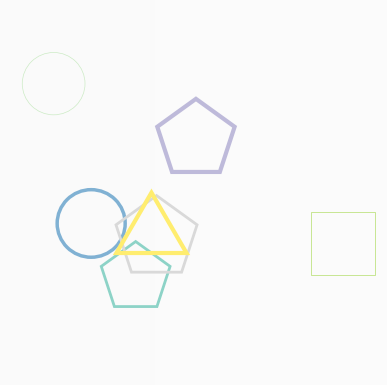[{"shape": "pentagon", "thickness": 2, "radius": 0.47, "center": [0.35, 0.279]}, {"shape": "pentagon", "thickness": 3, "radius": 0.52, "center": [0.506, 0.638]}, {"shape": "circle", "thickness": 2.5, "radius": 0.44, "center": [0.235, 0.42]}, {"shape": "square", "thickness": 0.5, "radius": 0.41, "center": [0.886, 0.368]}, {"shape": "pentagon", "thickness": 2, "radius": 0.55, "center": [0.404, 0.382]}, {"shape": "circle", "thickness": 0.5, "radius": 0.4, "center": [0.138, 0.783]}, {"shape": "triangle", "thickness": 3, "radius": 0.52, "center": [0.391, 0.395]}]